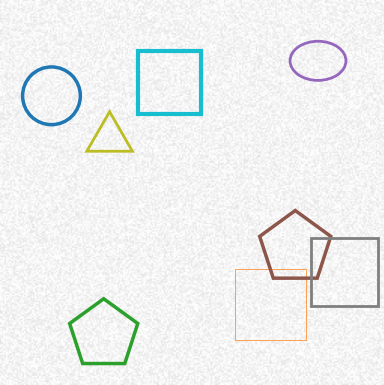[{"shape": "circle", "thickness": 2.5, "radius": 0.37, "center": [0.134, 0.751]}, {"shape": "square", "thickness": 0.5, "radius": 0.46, "center": [0.704, 0.209]}, {"shape": "pentagon", "thickness": 2.5, "radius": 0.47, "center": [0.269, 0.131]}, {"shape": "oval", "thickness": 2, "radius": 0.36, "center": [0.826, 0.842]}, {"shape": "pentagon", "thickness": 2.5, "radius": 0.49, "center": [0.767, 0.356]}, {"shape": "square", "thickness": 2, "radius": 0.44, "center": [0.895, 0.293]}, {"shape": "triangle", "thickness": 2, "radius": 0.34, "center": [0.285, 0.641]}, {"shape": "square", "thickness": 3, "radius": 0.41, "center": [0.439, 0.785]}]